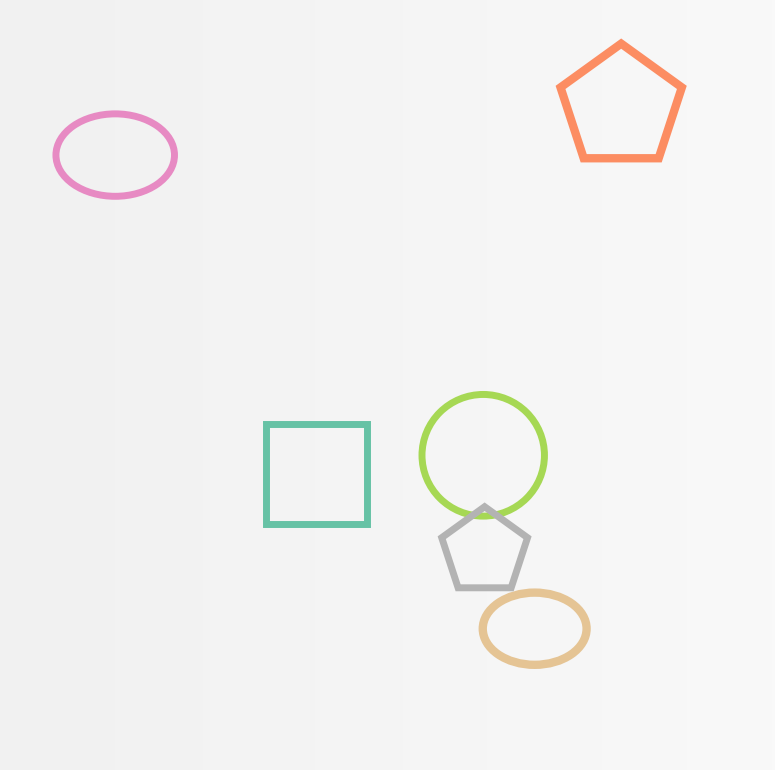[{"shape": "square", "thickness": 2.5, "radius": 0.33, "center": [0.409, 0.384]}, {"shape": "pentagon", "thickness": 3, "radius": 0.41, "center": [0.802, 0.861]}, {"shape": "oval", "thickness": 2.5, "radius": 0.38, "center": [0.149, 0.799]}, {"shape": "circle", "thickness": 2.5, "radius": 0.39, "center": [0.624, 0.409]}, {"shape": "oval", "thickness": 3, "radius": 0.33, "center": [0.69, 0.183]}, {"shape": "pentagon", "thickness": 2.5, "radius": 0.29, "center": [0.625, 0.284]}]